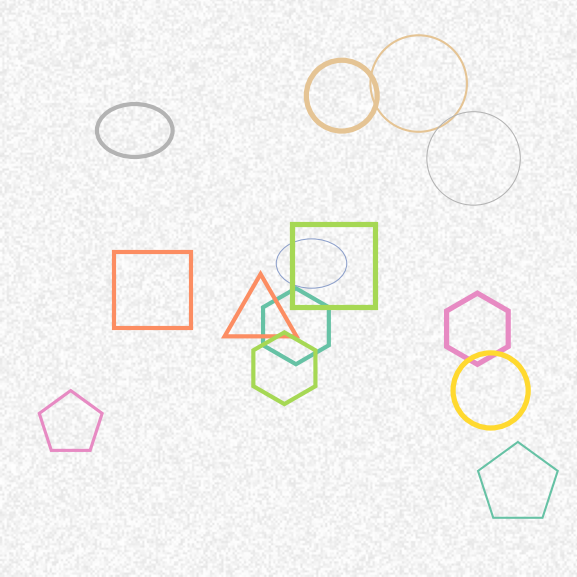[{"shape": "hexagon", "thickness": 2, "radius": 0.33, "center": [0.512, 0.434]}, {"shape": "pentagon", "thickness": 1, "radius": 0.36, "center": [0.897, 0.161]}, {"shape": "square", "thickness": 2, "radius": 0.33, "center": [0.264, 0.497]}, {"shape": "triangle", "thickness": 2, "radius": 0.36, "center": [0.451, 0.453]}, {"shape": "oval", "thickness": 0.5, "radius": 0.31, "center": [0.539, 0.543]}, {"shape": "hexagon", "thickness": 2.5, "radius": 0.31, "center": [0.827, 0.43]}, {"shape": "pentagon", "thickness": 1.5, "radius": 0.29, "center": [0.122, 0.266]}, {"shape": "square", "thickness": 2.5, "radius": 0.36, "center": [0.577, 0.539]}, {"shape": "hexagon", "thickness": 2, "radius": 0.31, "center": [0.492, 0.361]}, {"shape": "circle", "thickness": 2.5, "radius": 0.33, "center": [0.85, 0.323]}, {"shape": "circle", "thickness": 1, "radius": 0.42, "center": [0.725, 0.854]}, {"shape": "circle", "thickness": 2.5, "radius": 0.31, "center": [0.592, 0.834]}, {"shape": "oval", "thickness": 2, "radius": 0.33, "center": [0.233, 0.773]}, {"shape": "circle", "thickness": 0.5, "radius": 0.4, "center": [0.82, 0.725]}]